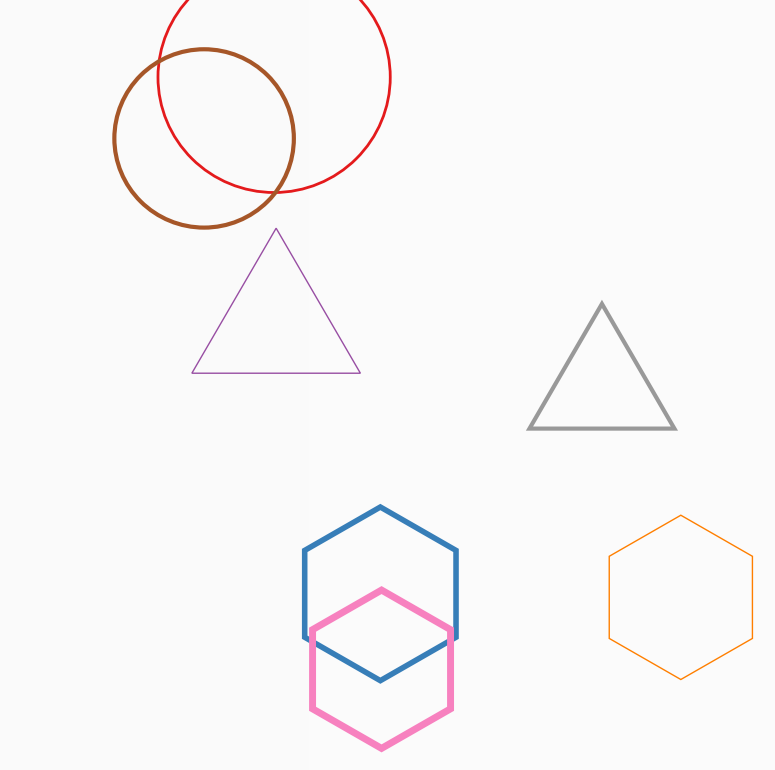[{"shape": "circle", "thickness": 1, "radius": 0.75, "center": [0.354, 0.9]}, {"shape": "hexagon", "thickness": 2, "radius": 0.56, "center": [0.491, 0.229]}, {"shape": "triangle", "thickness": 0.5, "radius": 0.63, "center": [0.356, 0.578]}, {"shape": "hexagon", "thickness": 0.5, "radius": 0.53, "center": [0.878, 0.224]}, {"shape": "circle", "thickness": 1.5, "radius": 0.58, "center": [0.263, 0.82]}, {"shape": "hexagon", "thickness": 2.5, "radius": 0.51, "center": [0.492, 0.131]}, {"shape": "triangle", "thickness": 1.5, "radius": 0.54, "center": [0.777, 0.497]}]